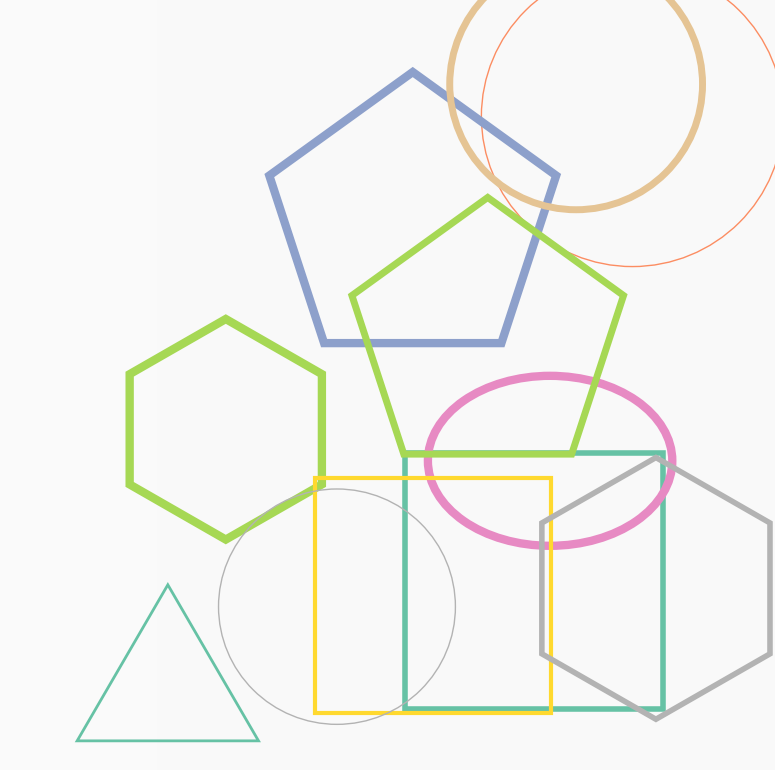[{"shape": "triangle", "thickness": 1, "radius": 0.68, "center": [0.217, 0.105]}, {"shape": "square", "thickness": 2, "radius": 0.83, "center": [0.689, 0.246]}, {"shape": "circle", "thickness": 0.5, "radius": 0.97, "center": [0.816, 0.849]}, {"shape": "pentagon", "thickness": 3, "radius": 0.97, "center": [0.533, 0.712]}, {"shape": "oval", "thickness": 3, "radius": 0.79, "center": [0.71, 0.402]}, {"shape": "hexagon", "thickness": 3, "radius": 0.72, "center": [0.291, 0.442]}, {"shape": "pentagon", "thickness": 2.5, "radius": 0.92, "center": [0.629, 0.559]}, {"shape": "square", "thickness": 1.5, "radius": 0.76, "center": [0.559, 0.227]}, {"shape": "circle", "thickness": 2.5, "radius": 0.82, "center": [0.743, 0.891]}, {"shape": "circle", "thickness": 0.5, "radius": 0.76, "center": [0.435, 0.212]}, {"shape": "hexagon", "thickness": 2, "radius": 0.85, "center": [0.846, 0.236]}]